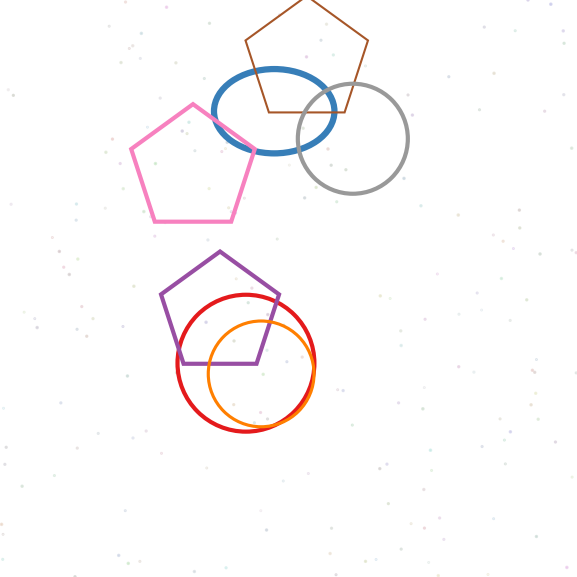[{"shape": "circle", "thickness": 2, "radius": 0.59, "center": [0.426, 0.37]}, {"shape": "oval", "thickness": 3, "radius": 0.52, "center": [0.475, 0.807]}, {"shape": "pentagon", "thickness": 2, "radius": 0.54, "center": [0.381, 0.456]}, {"shape": "circle", "thickness": 1.5, "radius": 0.46, "center": [0.452, 0.352]}, {"shape": "pentagon", "thickness": 1, "radius": 0.56, "center": [0.531, 0.895]}, {"shape": "pentagon", "thickness": 2, "radius": 0.56, "center": [0.334, 0.706]}, {"shape": "circle", "thickness": 2, "radius": 0.48, "center": [0.611, 0.759]}]